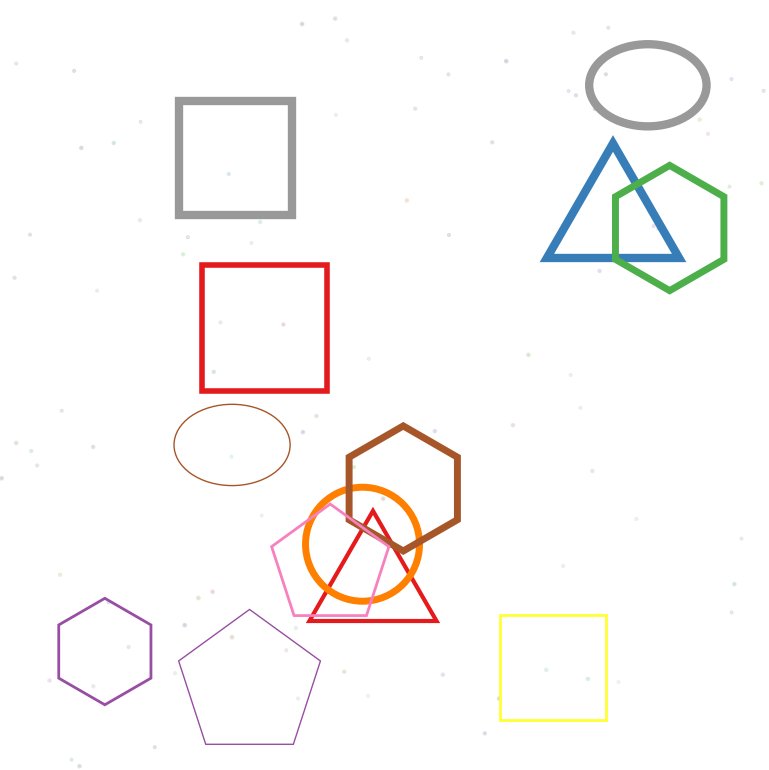[{"shape": "square", "thickness": 2, "radius": 0.41, "center": [0.344, 0.574]}, {"shape": "triangle", "thickness": 1.5, "radius": 0.48, "center": [0.484, 0.241]}, {"shape": "triangle", "thickness": 3, "radius": 0.5, "center": [0.796, 0.715]}, {"shape": "hexagon", "thickness": 2.5, "radius": 0.41, "center": [0.87, 0.704]}, {"shape": "pentagon", "thickness": 0.5, "radius": 0.48, "center": [0.324, 0.112]}, {"shape": "hexagon", "thickness": 1, "radius": 0.35, "center": [0.136, 0.154]}, {"shape": "circle", "thickness": 2.5, "radius": 0.37, "center": [0.471, 0.293]}, {"shape": "square", "thickness": 1, "radius": 0.34, "center": [0.719, 0.133]}, {"shape": "hexagon", "thickness": 2.5, "radius": 0.41, "center": [0.524, 0.366]}, {"shape": "oval", "thickness": 0.5, "radius": 0.38, "center": [0.301, 0.422]}, {"shape": "pentagon", "thickness": 1, "radius": 0.4, "center": [0.429, 0.265]}, {"shape": "oval", "thickness": 3, "radius": 0.38, "center": [0.841, 0.889]}, {"shape": "square", "thickness": 3, "radius": 0.37, "center": [0.306, 0.795]}]